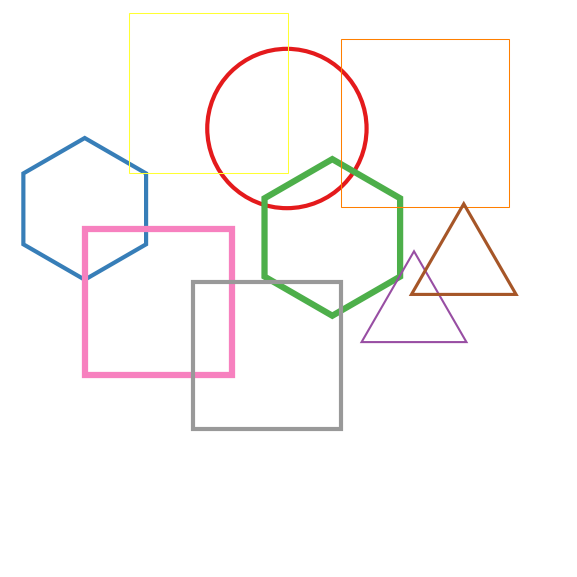[{"shape": "circle", "thickness": 2, "radius": 0.69, "center": [0.497, 0.777]}, {"shape": "hexagon", "thickness": 2, "radius": 0.61, "center": [0.147, 0.637]}, {"shape": "hexagon", "thickness": 3, "radius": 0.68, "center": [0.575, 0.588]}, {"shape": "triangle", "thickness": 1, "radius": 0.52, "center": [0.717, 0.459]}, {"shape": "square", "thickness": 0.5, "radius": 0.73, "center": [0.736, 0.786]}, {"shape": "square", "thickness": 0.5, "radius": 0.69, "center": [0.361, 0.838]}, {"shape": "triangle", "thickness": 1.5, "radius": 0.52, "center": [0.803, 0.542]}, {"shape": "square", "thickness": 3, "radius": 0.64, "center": [0.274, 0.476]}, {"shape": "square", "thickness": 2, "radius": 0.64, "center": [0.462, 0.384]}]